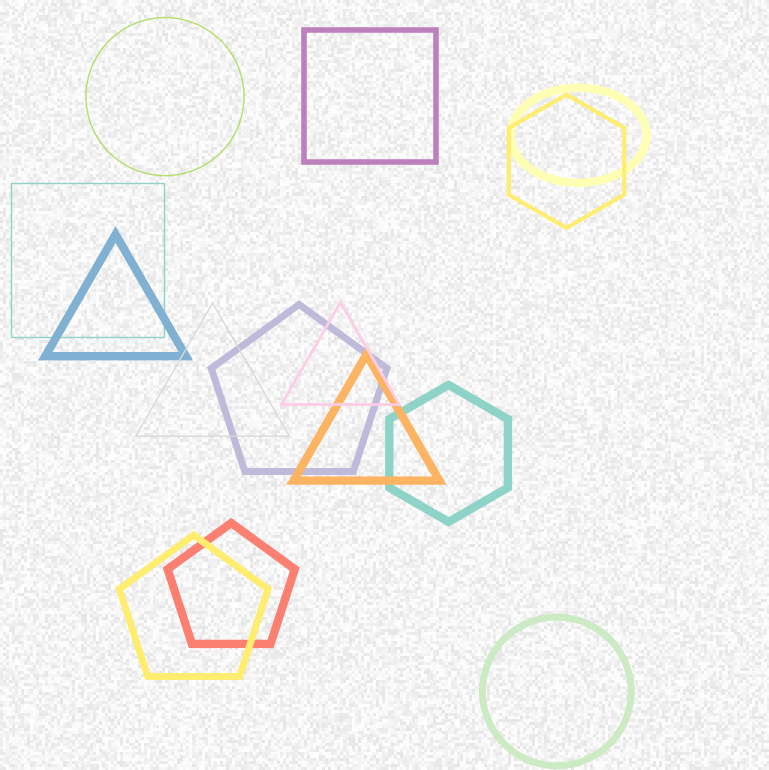[{"shape": "square", "thickness": 0.5, "radius": 0.5, "center": [0.114, 0.662]}, {"shape": "hexagon", "thickness": 3, "radius": 0.44, "center": [0.583, 0.411]}, {"shape": "oval", "thickness": 3, "radius": 0.44, "center": [0.751, 0.824]}, {"shape": "pentagon", "thickness": 2.5, "radius": 0.6, "center": [0.388, 0.485]}, {"shape": "pentagon", "thickness": 3, "radius": 0.43, "center": [0.3, 0.234]}, {"shape": "triangle", "thickness": 3, "radius": 0.53, "center": [0.15, 0.59]}, {"shape": "triangle", "thickness": 3, "radius": 0.55, "center": [0.476, 0.431]}, {"shape": "circle", "thickness": 0.5, "radius": 0.51, "center": [0.214, 0.875]}, {"shape": "triangle", "thickness": 1, "radius": 0.44, "center": [0.442, 0.519]}, {"shape": "triangle", "thickness": 0.5, "radius": 0.58, "center": [0.276, 0.491]}, {"shape": "square", "thickness": 2, "radius": 0.43, "center": [0.481, 0.876]}, {"shape": "circle", "thickness": 2.5, "radius": 0.48, "center": [0.723, 0.102]}, {"shape": "hexagon", "thickness": 1.5, "radius": 0.43, "center": [0.736, 0.791]}, {"shape": "pentagon", "thickness": 2.5, "radius": 0.51, "center": [0.251, 0.204]}]